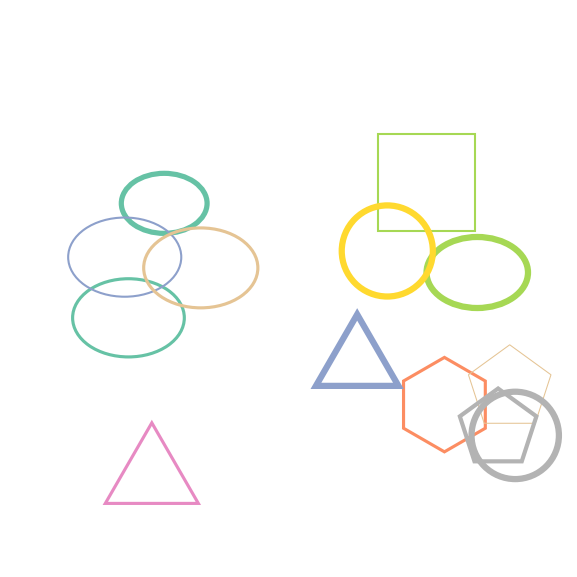[{"shape": "oval", "thickness": 2.5, "radius": 0.37, "center": [0.284, 0.647]}, {"shape": "oval", "thickness": 1.5, "radius": 0.48, "center": [0.222, 0.449]}, {"shape": "hexagon", "thickness": 1.5, "radius": 0.41, "center": [0.77, 0.298]}, {"shape": "triangle", "thickness": 3, "radius": 0.41, "center": [0.619, 0.372]}, {"shape": "oval", "thickness": 1, "radius": 0.49, "center": [0.216, 0.554]}, {"shape": "triangle", "thickness": 1.5, "radius": 0.47, "center": [0.263, 0.174]}, {"shape": "oval", "thickness": 3, "radius": 0.44, "center": [0.826, 0.527]}, {"shape": "square", "thickness": 1, "radius": 0.42, "center": [0.739, 0.683]}, {"shape": "circle", "thickness": 3, "radius": 0.39, "center": [0.671, 0.565]}, {"shape": "pentagon", "thickness": 0.5, "radius": 0.38, "center": [0.883, 0.327]}, {"shape": "oval", "thickness": 1.5, "radius": 0.49, "center": [0.348, 0.535]}, {"shape": "circle", "thickness": 3, "radius": 0.38, "center": [0.892, 0.245]}, {"shape": "pentagon", "thickness": 2, "radius": 0.35, "center": [0.863, 0.257]}]